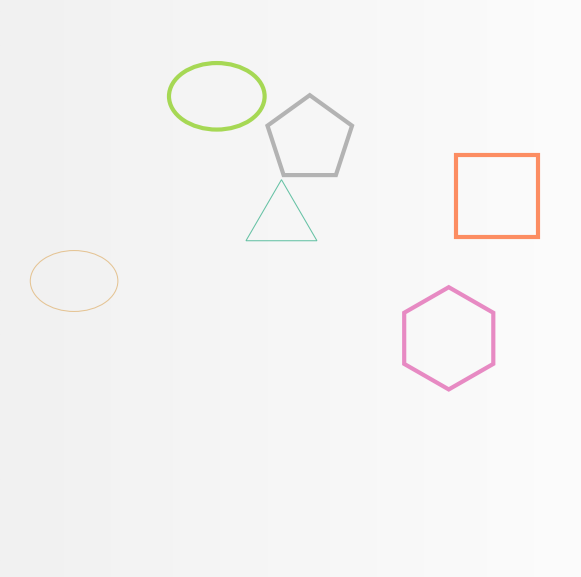[{"shape": "triangle", "thickness": 0.5, "radius": 0.35, "center": [0.484, 0.618]}, {"shape": "square", "thickness": 2, "radius": 0.36, "center": [0.855, 0.659]}, {"shape": "hexagon", "thickness": 2, "radius": 0.44, "center": [0.772, 0.413]}, {"shape": "oval", "thickness": 2, "radius": 0.41, "center": [0.373, 0.832]}, {"shape": "oval", "thickness": 0.5, "radius": 0.38, "center": [0.127, 0.513]}, {"shape": "pentagon", "thickness": 2, "radius": 0.38, "center": [0.533, 0.758]}]